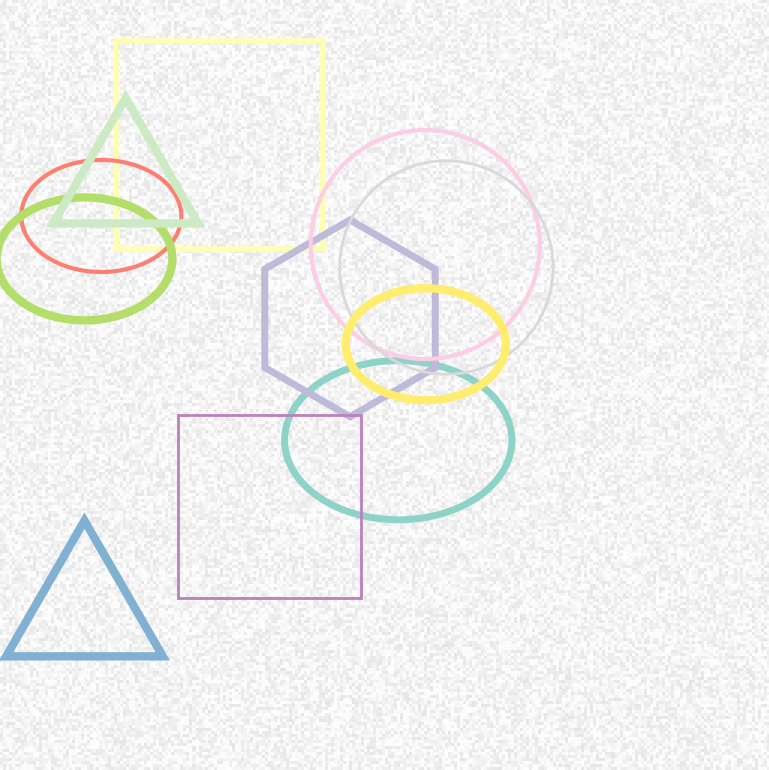[{"shape": "oval", "thickness": 2.5, "radius": 0.74, "center": [0.517, 0.428]}, {"shape": "square", "thickness": 2, "radius": 0.67, "center": [0.285, 0.812]}, {"shape": "hexagon", "thickness": 2.5, "radius": 0.64, "center": [0.455, 0.587]}, {"shape": "oval", "thickness": 1.5, "radius": 0.52, "center": [0.132, 0.72]}, {"shape": "triangle", "thickness": 3, "radius": 0.59, "center": [0.11, 0.206]}, {"shape": "oval", "thickness": 3, "radius": 0.57, "center": [0.11, 0.664]}, {"shape": "circle", "thickness": 1.5, "radius": 0.74, "center": [0.552, 0.682]}, {"shape": "circle", "thickness": 1, "radius": 0.69, "center": [0.58, 0.653]}, {"shape": "square", "thickness": 1, "radius": 0.6, "center": [0.35, 0.342]}, {"shape": "triangle", "thickness": 3, "radius": 0.54, "center": [0.163, 0.764]}, {"shape": "oval", "thickness": 3, "radius": 0.52, "center": [0.553, 0.553]}]